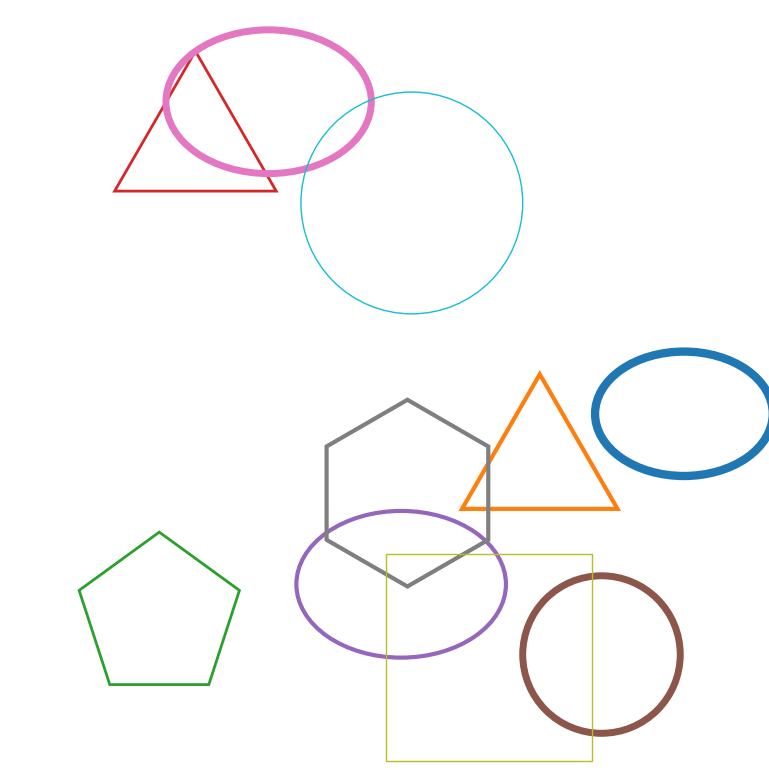[{"shape": "oval", "thickness": 3, "radius": 0.58, "center": [0.888, 0.463]}, {"shape": "triangle", "thickness": 1.5, "radius": 0.58, "center": [0.701, 0.397]}, {"shape": "pentagon", "thickness": 1, "radius": 0.55, "center": [0.207, 0.199]}, {"shape": "triangle", "thickness": 1, "radius": 0.61, "center": [0.254, 0.812]}, {"shape": "oval", "thickness": 1.5, "radius": 0.68, "center": [0.521, 0.241]}, {"shape": "circle", "thickness": 2.5, "radius": 0.51, "center": [0.781, 0.15]}, {"shape": "oval", "thickness": 2.5, "radius": 0.67, "center": [0.349, 0.868]}, {"shape": "hexagon", "thickness": 1.5, "radius": 0.61, "center": [0.529, 0.36]}, {"shape": "square", "thickness": 0.5, "radius": 0.67, "center": [0.635, 0.146]}, {"shape": "circle", "thickness": 0.5, "radius": 0.72, "center": [0.535, 0.736]}]